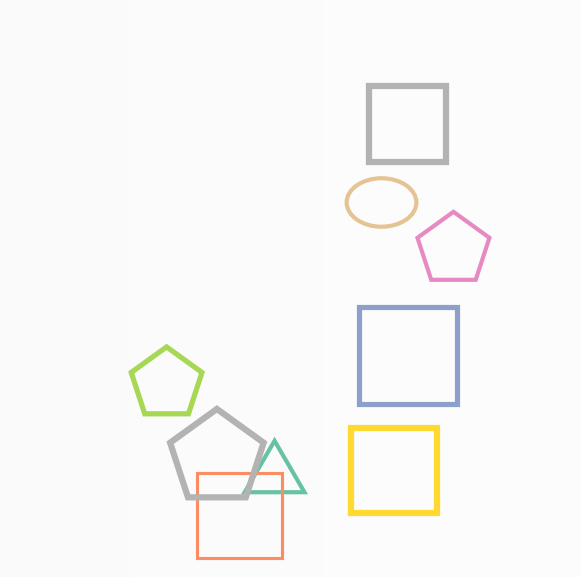[{"shape": "triangle", "thickness": 2, "radius": 0.3, "center": [0.472, 0.176]}, {"shape": "square", "thickness": 1.5, "radius": 0.37, "center": [0.412, 0.107]}, {"shape": "square", "thickness": 2.5, "radius": 0.42, "center": [0.702, 0.384]}, {"shape": "pentagon", "thickness": 2, "radius": 0.33, "center": [0.78, 0.567]}, {"shape": "pentagon", "thickness": 2.5, "radius": 0.32, "center": [0.287, 0.334]}, {"shape": "square", "thickness": 3, "radius": 0.37, "center": [0.678, 0.184]}, {"shape": "oval", "thickness": 2, "radius": 0.3, "center": [0.656, 0.649]}, {"shape": "square", "thickness": 3, "radius": 0.33, "center": [0.701, 0.784]}, {"shape": "pentagon", "thickness": 3, "radius": 0.42, "center": [0.373, 0.206]}]